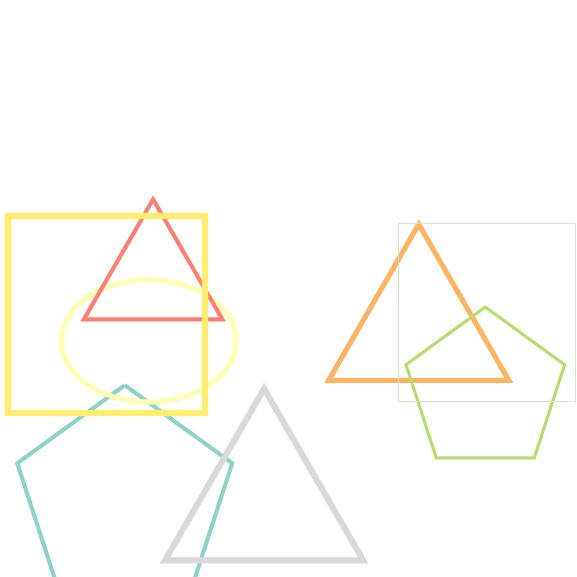[{"shape": "pentagon", "thickness": 2, "radius": 0.98, "center": [0.216, 0.136]}, {"shape": "oval", "thickness": 2.5, "radius": 0.76, "center": [0.257, 0.409]}, {"shape": "triangle", "thickness": 2, "radius": 0.69, "center": [0.265, 0.515]}, {"shape": "triangle", "thickness": 2.5, "radius": 0.9, "center": [0.725, 0.43]}, {"shape": "pentagon", "thickness": 1.5, "radius": 0.72, "center": [0.84, 0.323]}, {"shape": "triangle", "thickness": 3, "radius": 0.99, "center": [0.457, 0.128]}, {"shape": "square", "thickness": 0.5, "radius": 0.77, "center": [0.843, 0.458]}, {"shape": "square", "thickness": 3, "radius": 0.85, "center": [0.185, 0.454]}]